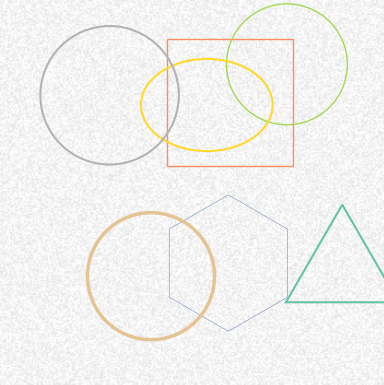[{"shape": "triangle", "thickness": 1.5, "radius": 0.85, "center": [0.889, 0.299]}, {"shape": "square", "thickness": 1, "radius": 0.82, "center": [0.598, 0.734]}, {"shape": "hexagon", "thickness": 0.5, "radius": 0.89, "center": [0.593, 0.317]}, {"shape": "circle", "thickness": 1, "radius": 0.78, "center": [0.745, 0.833]}, {"shape": "oval", "thickness": 1.5, "radius": 0.86, "center": [0.537, 0.727]}, {"shape": "circle", "thickness": 2.5, "radius": 0.83, "center": [0.392, 0.283]}, {"shape": "circle", "thickness": 1.5, "radius": 0.9, "center": [0.285, 0.753]}]